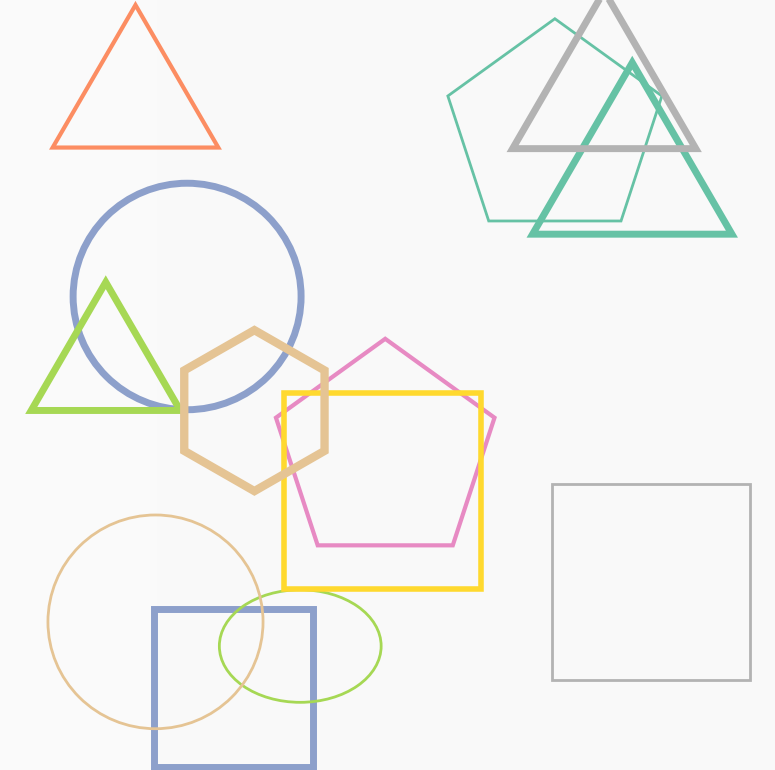[{"shape": "triangle", "thickness": 2.5, "radius": 0.74, "center": [0.816, 0.77]}, {"shape": "pentagon", "thickness": 1, "radius": 0.73, "center": [0.716, 0.83]}, {"shape": "triangle", "thickness": 1.5, "radius": 0.62, "center": [0.175, 0.87]}, {"shape": "square", "thickness": 2.5, "radius": 0.51, "center": [0.301, 0.106]}, {"shape": "circle", "thickness": 2.5, "radius": 0.74, "center": [0.241, 0.615]}, {"shape": "pentagon", "thickness": 1.5, "radius": 0.74, "center": [0.497, 0.412]}, {"shape": "triangle", "thickness": 2.5, "radius": 0.56, "center": [0.136, 0.522]}, {"shape": "oval", "thickness": 1, "radius": 0.52, "center": [0.387, 0.161]}, {"shape": "square", "thickness": 2, "radius": 0.64, "center": [0.494, 0.362]}, {"shape": "circle", "thickness": 1, "radius": 0.69, "center": [0.201, 0.192]}, {"shape": "hexagon", "thickness": 3, "radius": 0.52, "center": [0.328, 0.467]}, {"shape": "square", "thickness": 1, "radius": 0.64, "center": [0.84, 0.244]}, {"shape": "triangle", "thickness": 2.5, "radius": 0.68, "center": [0.78, 0.875]}]